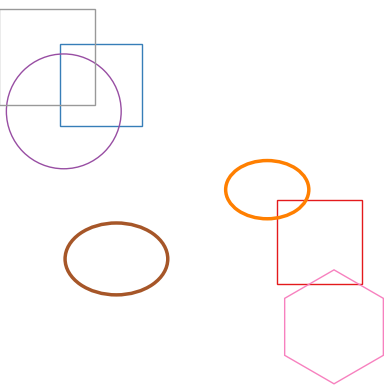[{"shape": "square", "thickness": 1, "radius": 0.55, "center": [0.83, 0.372]}, {"shape": "square", "thickness": 1, "radius": 0.53, "center": [0.262, 0.78]}, {"shape": "circle", "thickness": 1, "radius": 0.75, "center": [0.166, 0.711]}, {"shape": "oval", "thickness": 2.5, "radius": 0.54, "center": [0.694, 0.507]}, {"shape": "oval", "thickness": 2.5, "radius": 0.67, "center": [0.302, 0.327]}, {"shape": "hexagon", "thickness": 1, "radius": 0.74, "center": [0.868, 0.151]}, {"shape": "square", "thickness": 1, "radius": 0.62, "center": [0.122, 0.853]}]